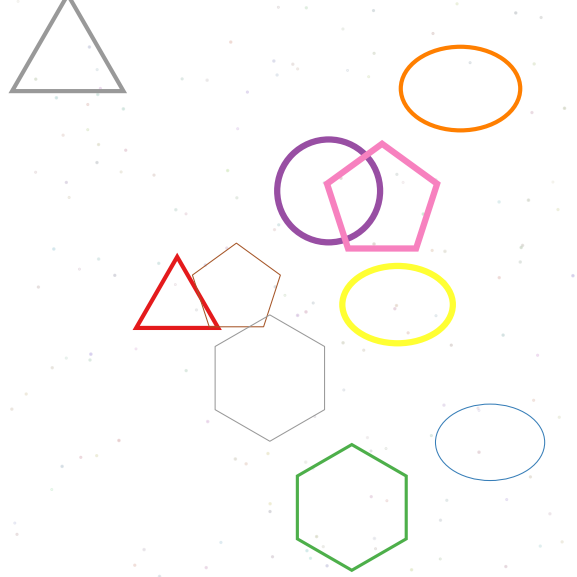[{"shape": "triangle", "thickness": 2, "radius": 0.41, "center": [0.307, 0.472]}, {"shape": "oval", "thickness": 0.5, "radius": 0.47, "center": [0.849, 0.233]}, {"shape": "hexagon", "thickness": 1.5, "radius": 0.54, "center": [0.609, 0.12]}, {"shape": "circle", "thickness": 3, "radius": 0.45, "center": [0.569, 0.669]}, {"shape": "oval", "thickness": 2, "radius": 0.52, "center": [0.797, 0.846]}, {"shape": "oval", "thickness": 3, "radius": 0.48, "center": [0.688, 0.472]}, {"shape": "pentagon", "thickness": 0.5, "radius": 0.4, "center": [0.409, 0.498]}, {"shape": "pentagon", "thickness": 3, "radius": 0.5, "center": [0.662, 0.65]}, {"shape": "hexagon", "thickness": 0.5, "radius": 0.55, "center": [0.467, 0.344]}, {"shape": "triangle", "thickness": 2, "radius": 0.56, "center": [0.117, 0.897]}]